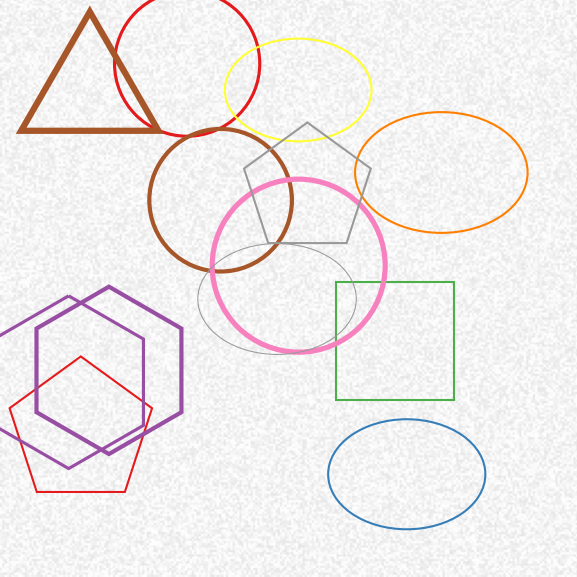[{"shape": "pentagon", "thickness": 1, "radius": 0.65, "center": [0.14, 0.252]}, {"shape": "circle", "thickness": 1.5, "radius": 0.63, "center": [0.324, 0.889]}, {"shape": "oval", "thickness": 1, "radius": 0.68, "center": [0.704, 0.178]}, {"shape": "square", "thickness": 1, "radius": 0.51, "center": [0.684, 0.409]}, {"shape": "hexagon", "thickness": 2, "radius": 0.72, "center": [0.189, 0.358]}, {"shape": "hexagon", "thickness": 1.5, "radius": 0.75, "center": [0.119, 0.337]}, {"shape": "oval", "thickness": 1, "radius": 0.75, "center": [0.764, 0.7]}, {"shape": "oval", "thickness": 1, "radius": 0.64, "center": [0.516, 0.843]}, {"shape": "circle", "thickness": 2, "radius": 0.62, "center": [0.382, 0.652]}, {"shape": "triangle", "thickness": 3, "radius": 0.69, "center": [0.156, 0.841]}, {"shape": "circle", "thickness": 2.5, "radius": 0.75, "center": [0.517, 0.539]}, {"shape": "oval", "thickness": 0.5, "radius": 0.69, "center": [0.48, 0.481]}, {"shape": "pentagon", "thickness": 1, "radius": 0.58, "center": [0.532, 0.672]}]